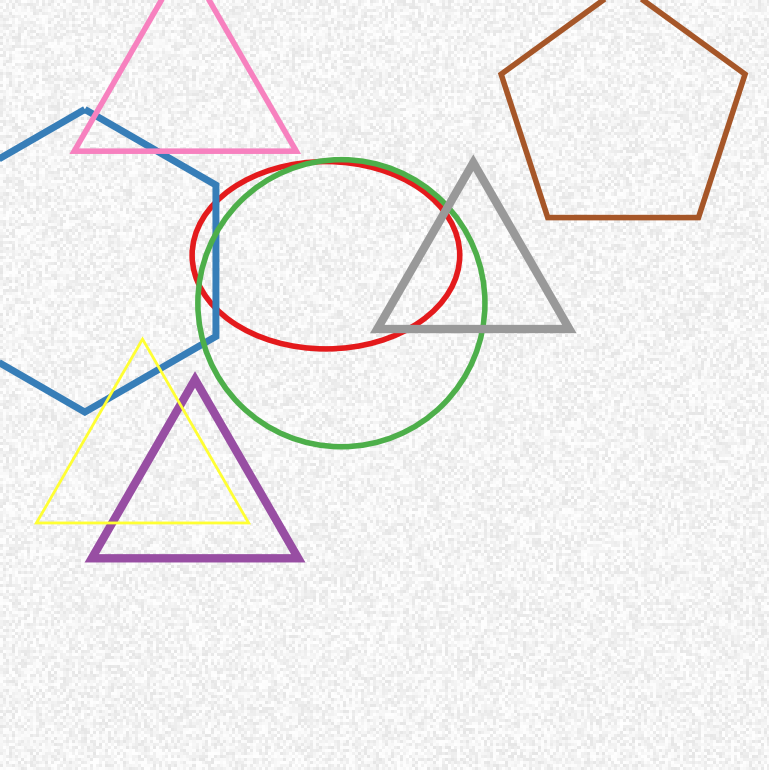[{"shape": "oval", "thickness": 2, "radius": 0.87, "center": [0.423, 0.669]}, {"shape": "hexagon", "thickness": 2.5, "radius": 0.98, "center": [0.11, 0.661]}, {"shape": "circle", "thickness": 2, "radius": 0.93, "center": [0.443, 0.606]}, {"shape": "triangle", "thickness": 3, "radius": 0.77, "center": [0.253, 0.352]}, {"shape": "triangle", "thickness": 1, "radius": 0.8, "center": [0.185, 0.4]}, {"shape": "pentagon", "thickness": 2, "radius": 0.83, "center": [0.809, 0.852]}, {"shape": "triangle", "thickness": 2, "radius": 0.83, "center": [0.241, 0.887]}, {"shape": "triangle", "thickness": 3, "radius": 0.72, "center": [0.615, 0.645]}]